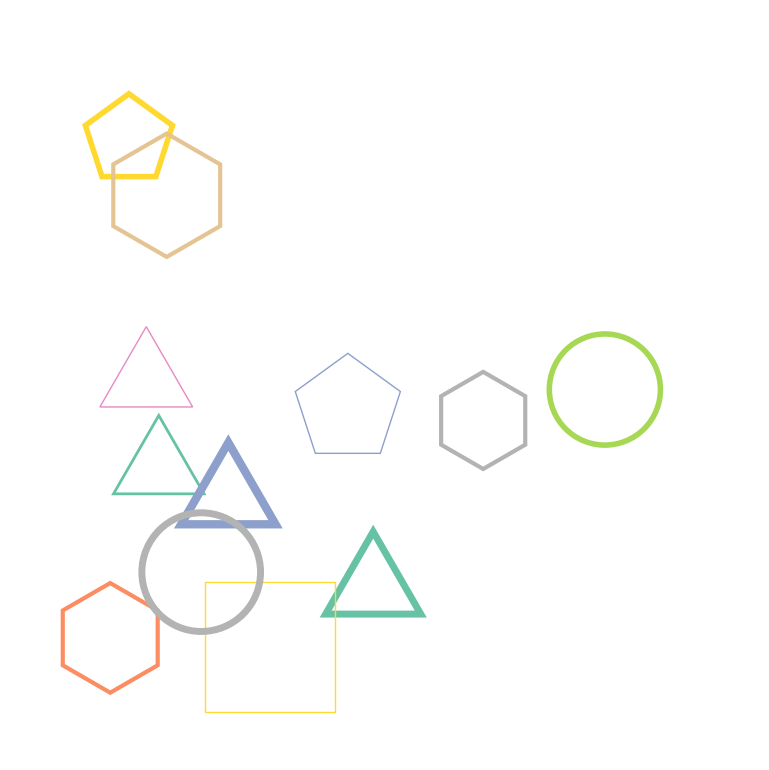[{"shape": "triangle", "thickness": 1, "radius": 0.34, "center": [0.206, 0.393]}, {"shape": "triangle", "thickness": 2.5, "radius": 0.36, "center": [0.485, 0.238]}, {"shape": "hexagon", "thickness": 1.5, "radius": 0.36, "center": [0.143, 0.172]}, {"shape": "triangle", "thickness": 3, "radius": 0.35, "center": [0.297, 0.354]}, {"shape": "pentagon", "thickness": 0.5, "radius": 0.36, "center": [0.452, 0.469]}, {"shape": "triangle", "thickness": 0.5, "radius": 0.35, "center": [0.19, 0.506]}, {"shape": "circle", "thickness": 2, "radius": 0.36, "center": [0.786, 0.494]}, {"shape": "pentagon", "thickness": 2, "radius": 0.3, "center": [0.167, 0.819]}, {"shape": "square", "thickness": 0.5, "radius": 0.42, "center": [0.351, 0.16]}, {"shape": "hexagon", "thickness": 1.5, "radius": 0.4, "center": [0.217, 0.746]}, {"shape": "circle", "thickness": 2.5, "radius": 0.39, "center": [0.261, 0.257]}, {"shape": "hexagon", "thickness": 1.5, "radius": 0.32, "center": [0.628, 0.454]}]